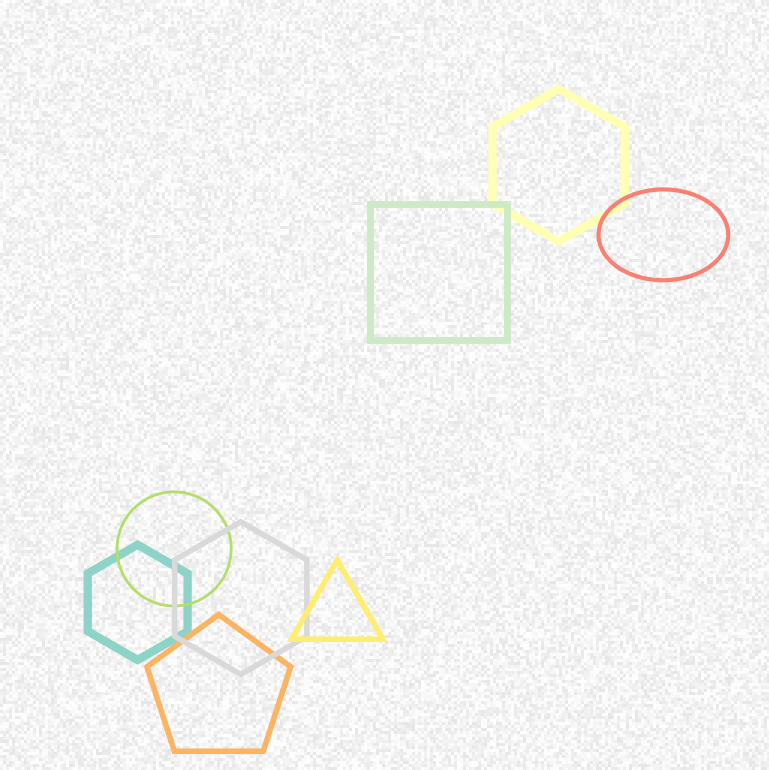[{"shape": "hexagon", "thickness": 3, "radius": 0.37, "center": [0.179, 0.218]}, {"shape": "hexagon", "thickness": 3, "radius": 0.5, "center": [0.726, 0.785]}, {"shape": "oval", "thickness": 1.5, "radius": 0.42, "center": [0.862, 0.695]}, {"shape": "pentagon", "thickness": 2, "radius": 0.49, "center": [0.284, 0.104]}, {"shape": "circle", "thickness": 1, "radius": 0.37, "center": [0.226, 0.287]}, {"shape": "hexagon", "thickness": 2, "radius": 0.5, "center": [0.313, 0.223]}, {"shape": "square", "thickness": 2.5, "radius": 0.44, "center": [0.569, 0.646]}, {"shape": "triangle", "thickness": 2, "radius": 0.34, "center": [0.438, 0.204]}]